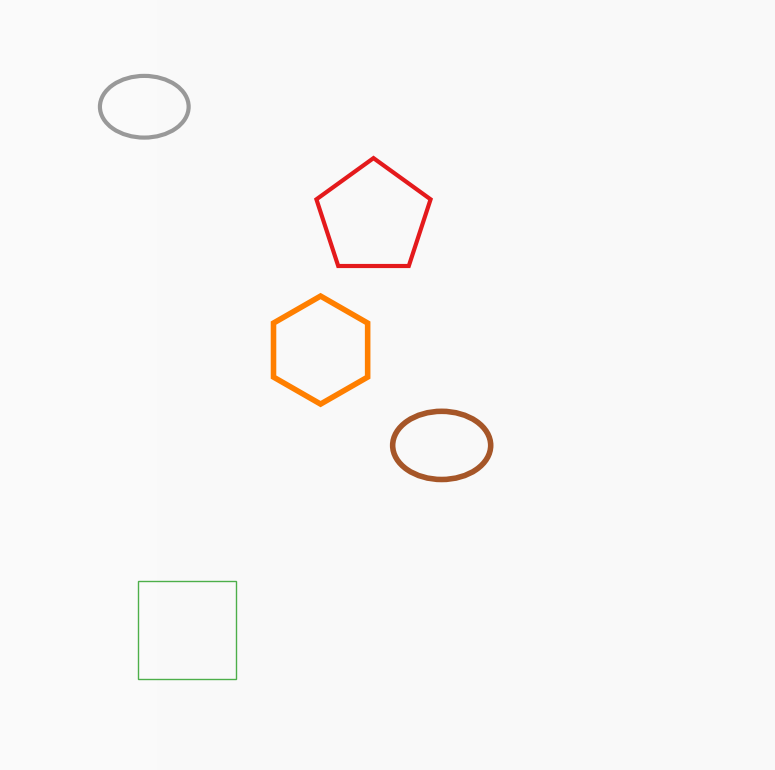[{"shape": "pentagon", "thickness": 1.5, "radius": 0.39, "center": [0.482, 0.717]}, {"shape": "square", "thickness": 0.5, "radius": 0.32, "center": [0.241, 0.182]}, {"shape": "hexagon", "thickness": 2, "radius": 0.35, "center": [0.414, 0.545]}, {"shape": "oval", "thickness": 2, "radius": 0.32, "center": [0.57, 0.422]}, {"shape": "oval", "thickness": 1.5, "radius": 0.29, "center": [0.186, 0.861]}]